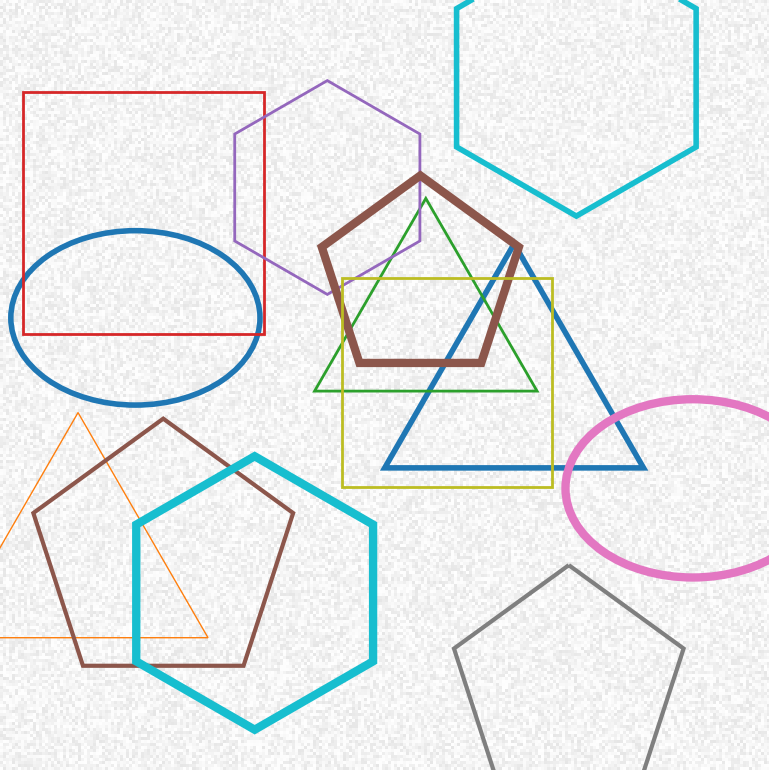[{"shape": "triangle", "thickness": 2, "radius": 0.97, "center": [0.668, 0.489]}, {"shape": "oval", "thickness": 2, "radius": 0.81, "center": [0.176, 0.587]}, {"shape": "triangle", "thickness": 0.5, "radius": 0.97, "center": [0.101, 0.269]}, {"shape": "triangle", "thickness": 1, "radius": 0.83, "center": [0.553, 0.575]}, {"shape": "square", "thickness": 1, "radius": 0.78, "center": [0.187, 0.723]}, {"shape": "hexagon", "thickness": 1, "radius": 0.69, "center": [0.425, 0.756]}, {"shape": "pentagon", "thickness": 3, "radius": 0.67, "center": [0.546, 0.638]}, {"shape": "pentagon", "thickness": 1.5, "radius": 0.89, "center": [0.212, 0.279]}, {"shape": "oval", "thickness": 3, "radius": 0.83, "center": [0.9, 0.366]}, {"shape": "pentagon", "thickness": 1.5, "radius": 0.78, "center": [0.739, 0.109]}, {"shape": "square", "thickness": 1, "radius": 0.68, "center": [0.581, 0.504]}, {"shape": "hexagon", "thickness": 2, "radius": 0.9, "center": [0.749, 0.899]}, {"shape": "hexagon", "thickness": 3, "radius": 0.89, "center": [0.331, 0.23]}]